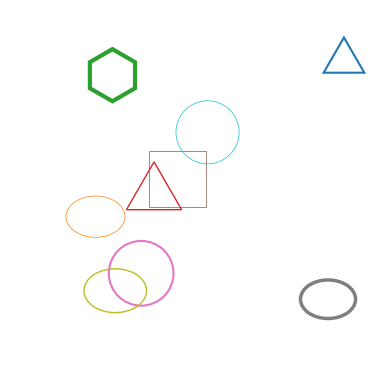[{"shape": "triangle", "thickness": 1.5, "radius": 0.31, "center": [0.893, 0.842]}, {"shape": "oval", "thickness": 0.5, "radius": 0.38, "center": [0.248, 0.437]}, {"shape": "hexagon", "thickness": 3, "radius": 0.34, "center": [0.292, 0.805]}, {"shape": "triangle", "thickness": 1, "radius": 0.41, "center": [0.4, 0.497]}, {"shape": "square", "thickness": 0.5, "radius": 0.37, "center": [0.462, 0.535]}, {"shape": "circle", "thickness": 1.5, "radius": 0.42, "center": [0.367, 0.29]}, {"shape": "oval", "thickness": 2.5, "radius": 0.36, "center": [0.852, 0.223]}, {"shape": "oval", "thickness": 1, "radius": 0.41, "center": [0.299, 0.245]}, {"shape": "circle", "thickness": 0.5, "radius": 0.41, "center": [0.539, 0.656]}]